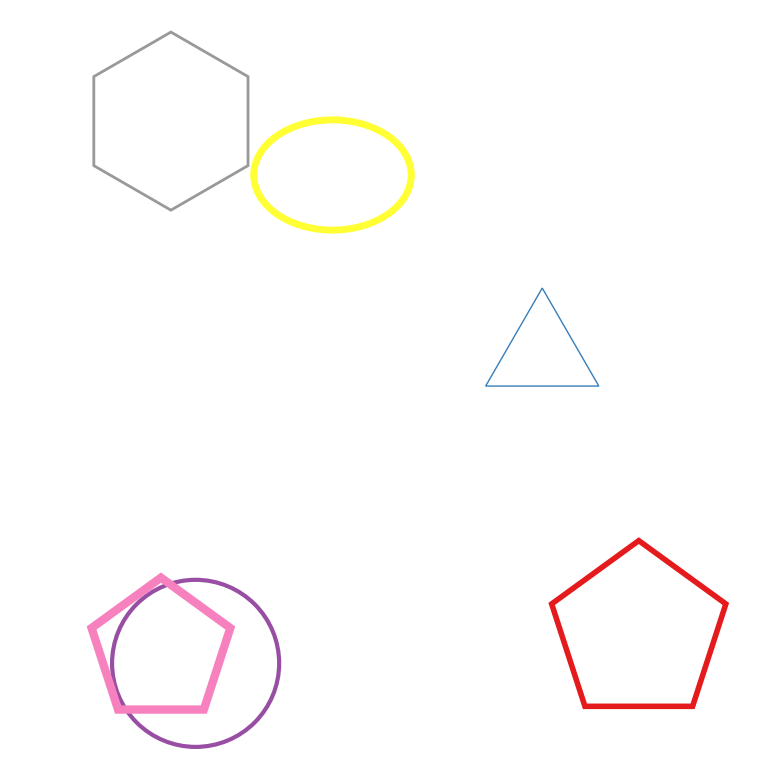[{"shape": "pentagon", "thickness": 2, "radius": 0.59, "center": [0.83, 0.179]}, {"shape": "triangle", "thickness": 0.5, "radius": 0.42, "center": [0.704, 0.541]}, {"shape": "circle", "thickness": 1.5, "radius": 0.54, "center": [0.254, 0.138]}, {"shape": "oval", "thickness": 2.5, "radius": 0.51, "center": [0.432, 0.773]}, {"shape": "pentagon", "thickness": 3, "radius": 0.47, "center": [0.209, 0.155]}, {"shape": "hexagon", "thickness": 1, "radius": 0.58, "center": [0.222, 0.843]}]